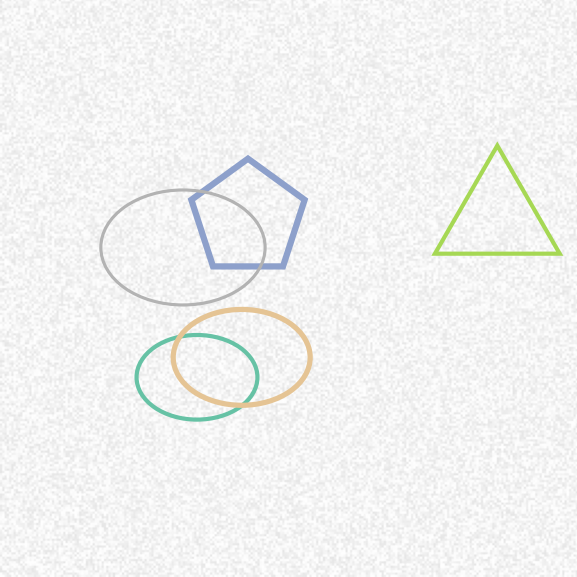[{"shape": "oval", "thickness": 2, "radius": 0.52, "center": [0.341, 0.346]}, {"shape": "pentagon", "thickness": 3, "radius": 0.52, "center": [0.429, 0.621]}, {"shape": "triangle", "thickness": 2, "radius": 0.62, "center": [0.861, 0.622]}, {"shape": "oval", "thickness": 2.5, "radius": 0.59, "center": [0.419, 0.38]}, {"shape": "oval", "thickness": 1.5, "radius": 0.71, "center": [0.317, 0.571]}]